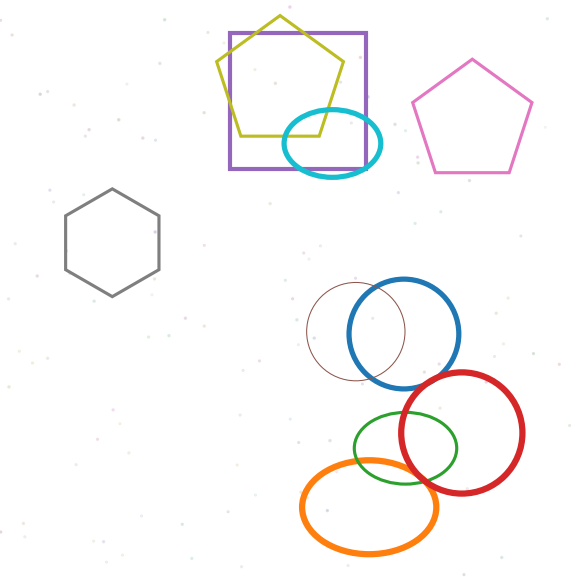[{"shape": "circle", "thickness": 2.5, "radius": 0.48, "center": [0.699, 0.421]}, {"shape": "oval", "thickness": 3, "radius": 0.58, "center": [0.639, 0.121]}, {"shape": "oval", "thickness": 1.5, "radius": 0.44, "center": [0.702, 0.223]}, {"shape": "circle", "thickness": 3, "radius": 0.52, "center": [0.8, 0.249]}, {"shape": "square", "thickness": 2, "radius": 0.59, "center": [0.516, 0.824]}, {"shape": "circle", "thickness": 0.5, "radius": 0.43, "center": [0.616, 0.425]}, {"shape": "pentagon", "thickness": 1.5, "radius": 0.54, "center": [0.818, 0.788]}, {"shape": "hexagon", "thickness": 1.5, "radius": 0.47, "center": [0.194, 0.579]}, {"shape": "pentagon", "thickness": 1.5, "radius": 0.58, "center": [0.485, 0.857]}, {"shape": "oval", "thickness": 2.5, "radius": 0.42, "center": [0.576, 0.751]}]